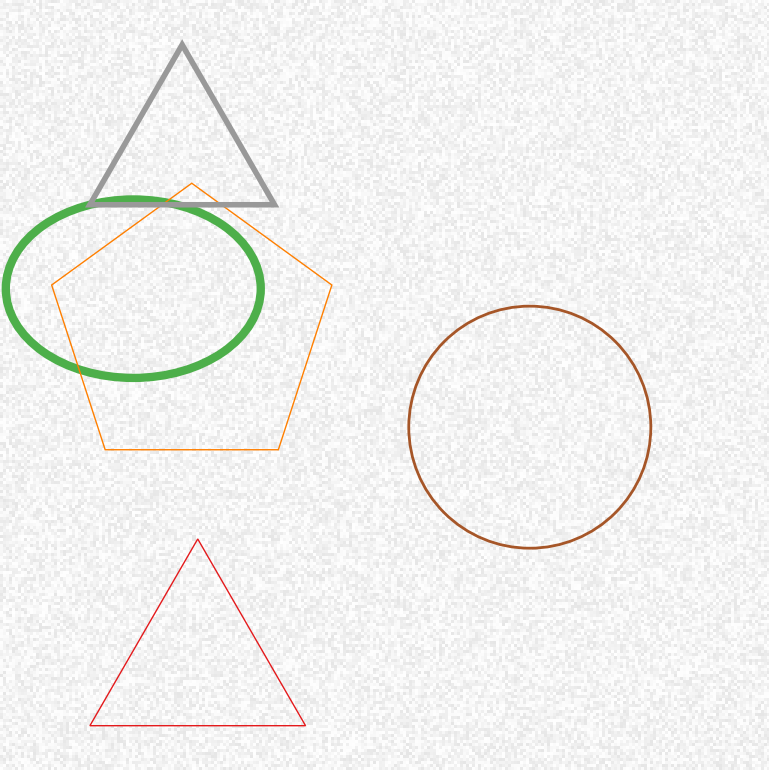[{"shape": "triangle", "thickness": 0.5, "radius": 0.81, "center": [0.257, 0.138]}, {"shape": "oval", "thickness": 3, "radius": 0.83, "center": [0.173, 0.625]}, {"shape": "pentagon", "thickness": 0.5, "radius": 0.96, "center": [0.249, 0.571]}, {"shape": "circle", "thickness": 1, "radius": 0.79, "center": [0.688, 0.445]}, {"shape": "triangle", "thickness": 2, "radius": 0.69, "center": [0.237, 0.803]}]